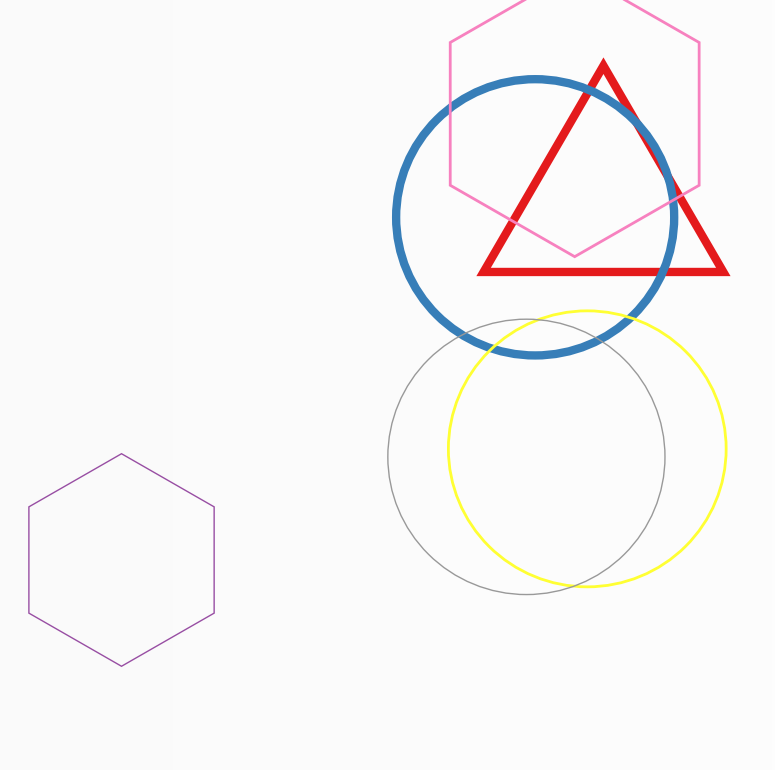[{"shape": "triangle", "thickness": 3, "radius": 0.89, "center": [0.779, 0.736]}, {"shape": "circle", "thickness": 3, "radius": 0.9, "center": [0.691, 0.718]}, {"shape": "hexagon", "thickness": 0.5, "radius": 0.69, "center": [0.157, 0.273]}, {"shape": "circle", "thickness": 1, "radius": 0.9, "center": [0.758, 0.417]}, {"shape": "hexagon", "thickness": 1, "radius": 0.93, "center": [0.742, 0.852]}, {"shape": "circle", "thickness": 0.5, "radius": 0.89, "center": [0.679, 0.407]}]